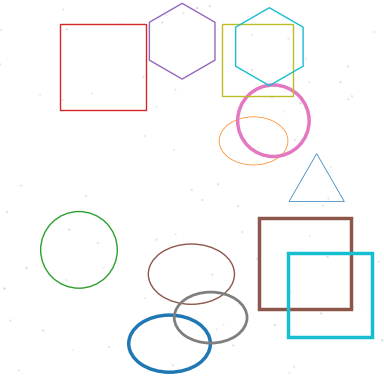[{"shape": "oval", "thickness": 2.5, "radius": 0.53, "center": [0.44, 0.107]}, {"shape": "triangle", "thickness": 0.5, "radius": 0.41, "center": [0.823, 0.518]}, {"shape": "oval", "thickness": 0.5, "radius": 0.45, "center": [0.659, 0.634]}, {"shape": "circle", "thickness": 1, "radius": 0.5, "center": [0.205, 0.351]}, {"shape": "square", "thickness": 1, "radius": 0.56, "center": [0.268, 0.826]}, {"shape": "hexagon", "thickness": 1, "radius": 0.49, "center": [0.473, 0.893]}, {"shape": "square", "thickness": 2.5, "radius": 0.6, "center": [0.792, 0.315]}, {"shape": "oval", "thickness": 1, "radius": 0.56, "center": [0.497, 0.288]}, {"shape": "circle", "thickness": 2.5, "radius": 0.46, "center": [0.71, 0.686]}, {"shape": "oval", "thickness": 2, "radius": 0.47, "center": [0.547, 0.175]}, {"shape": "square", "thickness": 1, "radius": 0.46, "center": [0.669, 0.844]}, {"shape": "square", "thickness": 2.5, "radius": 0.55, "center": [0.857, 0.233]}, {"shape": "hexagon", "thickness": 1, "radius": 0.51, "center": [0.7, 0.879]}]